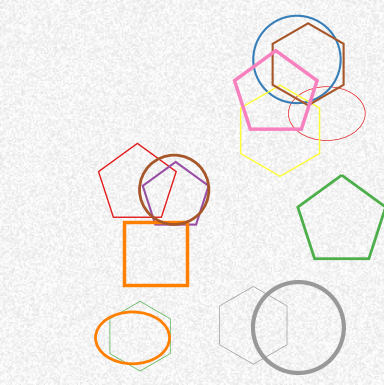[{"shape": "oval", "thickness": 0.5, "radius": 0.5, "center": [0.849, 0.705]}, {"shape": "pentagon", "thickness": 1, "radius": 0.53, "center": [0.357, 0.522]}, {"shape": "circle", "thickness": 1.5, "radius": 0.57, "center": [0.771, 0.846]}, {"shape": "pentagon", "thickness": 2, "radius": 0.6, "center": [0.888, 0.425]}, {"shape": "hexagon", "thickness": 0.5, "radius": 0.45, "center": [0.364, 0.127]}, {"shape": "pentagon", "thickness": 1.5, "radius": 0.45, "center": [0.456, 0.489]}, {"shape": "oval", "thickness": 2, "radius": 0.48, "center": [0.344, 0.122]}, {"shape": "square", "thickness": 2.5, "radius": 0.41, "center": [0.404, 0.342]}, {"shape": "hexagon", "thickness": 1, "radius": 0.59, "center": [0.728, 0.66]}, {"shape": "hexagon", "thickness": 1.5, "radius": 0.53, "center": [0.8, 0.833]}, {"shape": "circle", "thickness": 2, "radius": 0.45, "center": [0.452, 0.507]}, {"shape": "pentagon", "thickness": 2.5, "radius": 0.56, "center": [0.716, 0.756]}, {"shape": "circle", "thickness": 3, "radius": 0.59, "center": [0.775, 0.149]}, {"shape": "hexagon", "thickness": 0.5, "radius": 0.51, "center": [0.658, 0.155]}]